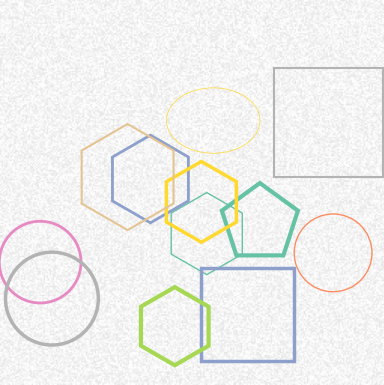[{"shape": "pentagon", "thickness": 3, "radius": 0.52, "center": [0.675, 0.421]}, {"shape": "hexagon", "thickness": 1, "radius": 0.53, "center": [0.537, 0.393]}, {"shape": "circle", "thickness": 1, "radius": 0.5, "center": [0.865, 0.343]}, {"shape": "hexagon", "thickness": 2, "radius": 0.57, "center": [0.391, 0.535]}, {"shape": "square", "thickness": 2.5, "radius": 0.6, "center": [0.643, 0.184]}, {"shape": "circle", "thickness": 2, "radius": 0.53, "center": [0.104, 0.319]}, {"shape": "hexagon", "thickness": 3, "radius": 0.51, "center": [0.454, 0.153]}, {"shape": "oval", "thickness": 0.5, "radius": 0.61, "center": [0.554, 0.687]}, {"shape": "hexagon", "thickness": 2.5, "radius": 0.52, "center": [0.523, 0.476]}, {"shape": "hexagon", "thickness": 1.5, "radius": 0.69, "center": [0.331, 0.54]}, {"shape": "square", "thickness": 1.5, "radius": 0.7, "center": [0.853, 0.682]}, {"shape": "circle", "thickness": 2.5, "radius": 0.6, "center": [0.135, 0.224]}]